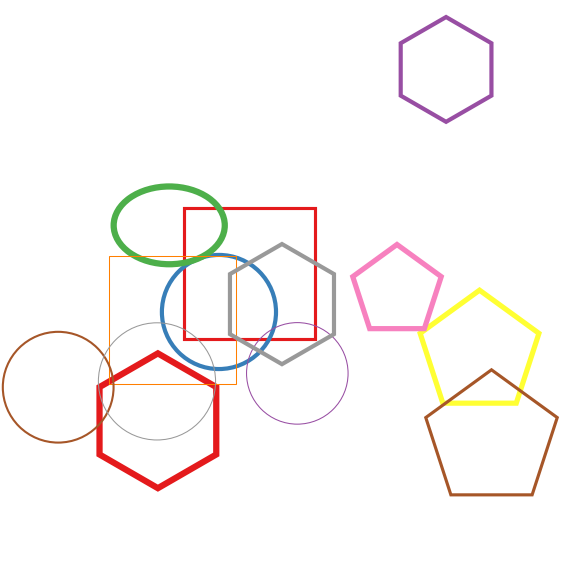[{"shape": "square", "thickness": 1.5, "radius": 0.57, "center": [0.432, 0.526]}, {"shape": "hexagon", "thickness": 3, "radius": 0.58, "center": [0.273, 0.271]}, {"shape": "circle", "thickness": 2, "radius": 0.49, "center": [0.379, 0.459]}, {"shape": "oval", "thickness": 3, "radius": 0.48, "center": [0.293, 0.609]}, {"shape": "circle", "thickness": 0.5, "radius": 0.44, "center": [0.515, 0.353]}, {"shape": "hexagon", "thickness": 2, "radius": 0.45, "center": [0.772, 0.879]}, {"shape": "square", "thickness": 0.5, "radius": 0.55, "center": [0.299, 0.445]}, {"shape": "pentagon", "thickness": 2.5, "radius": 0.54, "center": [0.83, 0.389]}, {"shape": "pentagon", "thickness": 1.5, "radius": 0.6, "center": [0.851, 0.239]}, {"shape": "circle", "thickness": 1, "radius": 0.48, "center": [0.101, 0.329]}, {"shape": "pentagon", "thickness": 2.5, "radius": 0.4, "center": [0.687, 0.495]}, {"shape": "circle", "thickness": 0.5, "radius": 0.51, "center": [0.272, 0.339]}, {"shape": "hexagon", "thickness": 2, "radius": 0.52, "center": [0.488, 0.473]}]